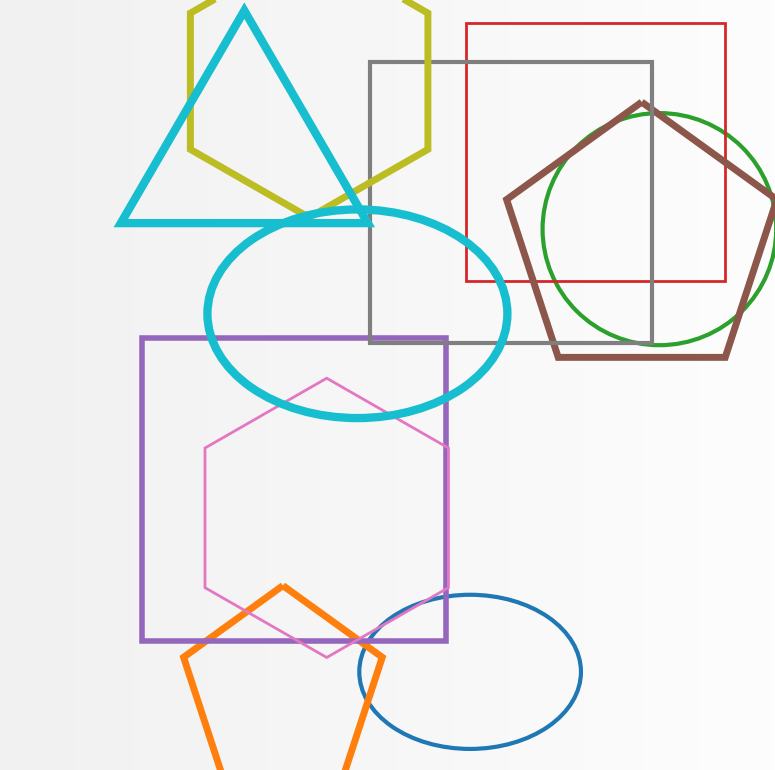[{"shape": "oval", "thickness": 1.5, "radius": 0.72, "center": [0.607, 0.127]}, {"shape": "pentagon", "thickness": 2.5, "radius": 0.67, "center": [0.365, 0.105]}, {"shape": "circle", "thickness": 1.5, "radius": 0.75, "center": [0.851, 0.702]}, {"shape": "square", "thickness": 1, "radius": 0.84, "center": [0.768, 0.803]}, {"shape": "square", "thickness": 2, "radius": 0.98, "center": [0.379, 0.364]}, {"shape": "pentagon", "thickness": 2.5, "radius": 0.92, "center": [0.828, 0.684]}, {"shape": "hexagon", "thickness": 1, "radius": 0.91, "center": [0.422, 0.327]}, {"shape": "square", "thickness": 1.5, "radius": 0.91, "center": [0.659, 0.737]}, {"shape": "hexagon", "thickness": 2.5, "radius": 0.88, "center": [0.399, 0.894]}, {"shape": "triangle", "thickness": 3, "radius": 0.92, "center": [0.315, 0.802]}, {"shape": "oval", "thickness": 3, "radius": 0.97, "center": [0.461, 0.593]}]